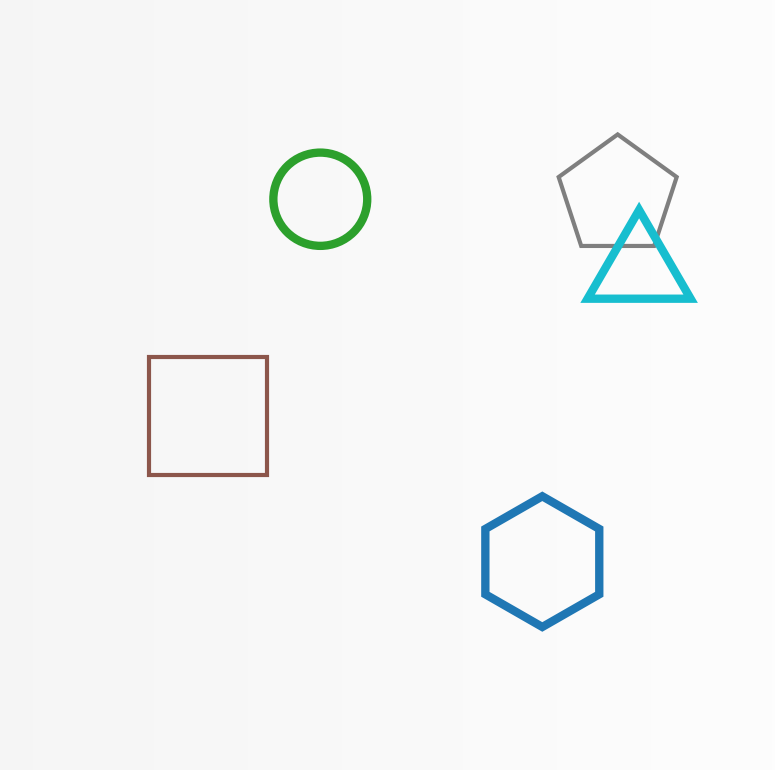[{"shape": "hexagon", "thickness": 3, "radius": 0.42, "center": [0.7, 0.271]}, {"shape": "circle", "thickness": 3, "radius": 0.3, "center": [0.413, 0.741]}, {"shape": "square", "thickness": 1.5, "radius": 0.38, "center": [0.268, 0.459]}, {"shape": "pentagon", "thickness": 1.5, "radius": 0.4, "center": [0.797, 0.745]}, {"shape": "triangle", "thickness": 3, "radius": 0.38, "center": [0.825, 0.65]}]